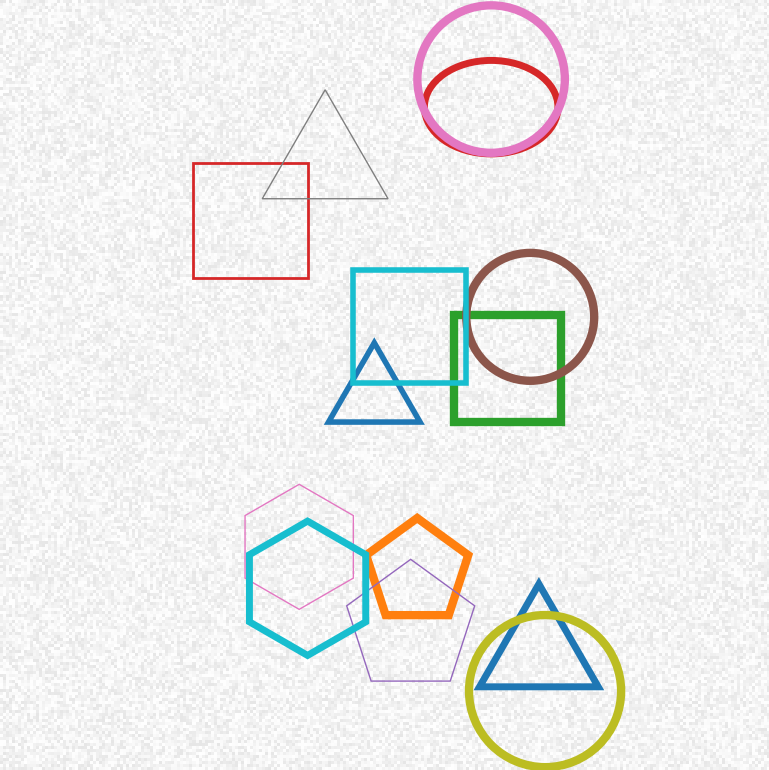[{"shape": "triangle", "thickness": 2.5, "radius": 0.44, "center": [0.7, 0.153]}, {"shape": "triangle", "thickness": 2, "radius": 0.34, "center": [0.486, 0.486]}, {"shape": "pentagon", "thickness": 3, "radius": 0.35, "center": [0.542, 0.258]}, {"shape": "square", "thickness": 3, "radius": 0.35, "center": [0.659, 0.521]}, {"shape": "square", "thickness": 1, "radius": 0.37, "center": [0.325, 0.714]}, {"shape": "oval", "thickness": 2.5, "radius": 0.43, "center": [0.638, 0.861]}, {"shape": "pentagon", "thickness": 0.5, "radius": 0.44, "center": [0.533, 0.186]}, {"shape": "circle", "thickness": 3, "radius": 0.42, "center": [0.689, 0.589]}, {"shape": "circle", "thickness": 3, "radius": 0.48, "center": [0.638, 0.897]}, {"shape": "hexagon", "thickness": 0.5, "radius": 0.41, "center": [0.389, 0.29]}, {"shape": "triangle", "thickness": 0.5, "radius": 0.47, "center": [0.422, 0.789]}, {"shape": "circle", "thickness": 3, "radius": 0.49, "center": [0.708, 0.102]}, {"shape": "hexagon", "thickness": 2.5, "radius": 0.44, "center": [0.399, 0.236]}, {"shape": "square", "thickness": 2, "radius": 0.37, "center": [0.532, 0.576]}]